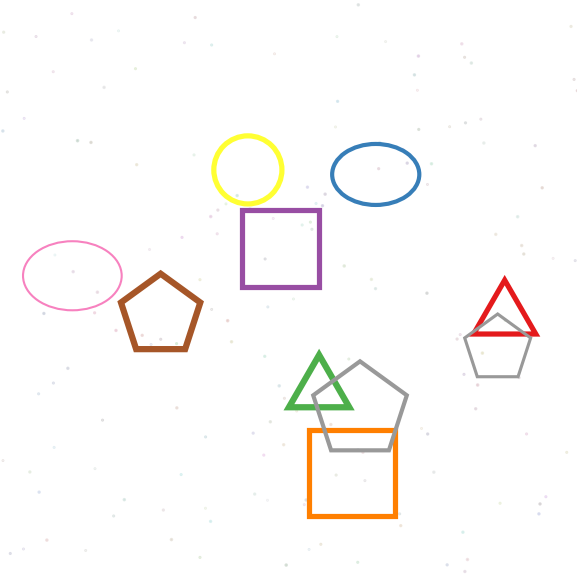[{"shape": "triangle", "thickness": 2.5, "radius": 0.31, "center": [0.874, 0.452]}, {"shape": "oval", "thickness": 2, "radius": 0.38, "center": [0.651, 0.697]}, {"shape": "triangle", "thickness": 3, "radius": 0.3, "center": [0.553, 0.324]}, {"shape": "square", "thickness": 2.5, "radius": 0.33, "center": [0.486, 0.568]}, {"shape": "square", "thickness": 2.5, "radius": 0.37, "center": [0.61, 0.179]}, {"shape": "circle", "thickness": 2.5, "radius": 0.29, "center": [0.429, 0.705]}, {"shape": "pentagon", "thickness": 3, "radius": 0.36, "center": [0.278, 0.453]}, {"shape": "oval", "thickness": 1, "radius": 0.43, "center": [0.125, 0.522]}, {"shape": "pentagon", "thickness": 2, "radius": 0.43, "center": [0.623, 0.288]}, {"shape": "pentagon", "thickness": 1.5, "radius": 0.3, "center": [0.862, 0.395]}]